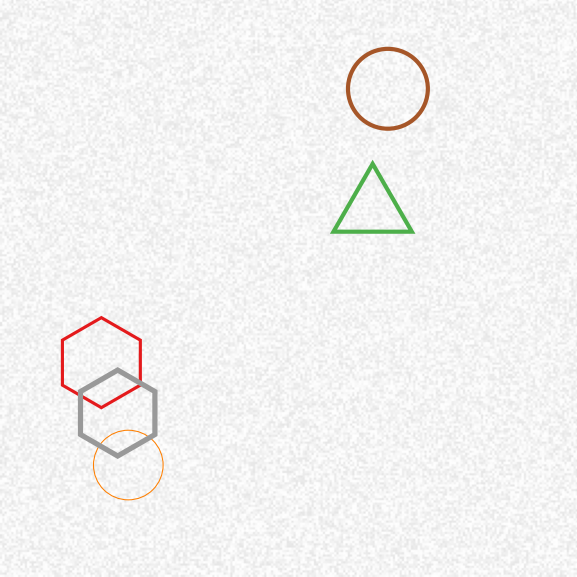[{"shape": "hexagon", "thickness": 1.5, "radius": 0.39, "center": [0.176, 0.371]}, {"shape": "triangle", "thickness": 2, "radius": 0.39, "center": [0.645, 0.637]}, {"shape": "circle", "thickness": 0.5, "radius": 0.3, "center": [0.222, 0.194]}, {"shape": "circle", "thickness": 2, "radius": 0.35, "center": [0.672, 0.845]}, {"shape": "hexagon", "thickness": 2.5, "radius": 0.37, "center": [0.204, 0.284]}]